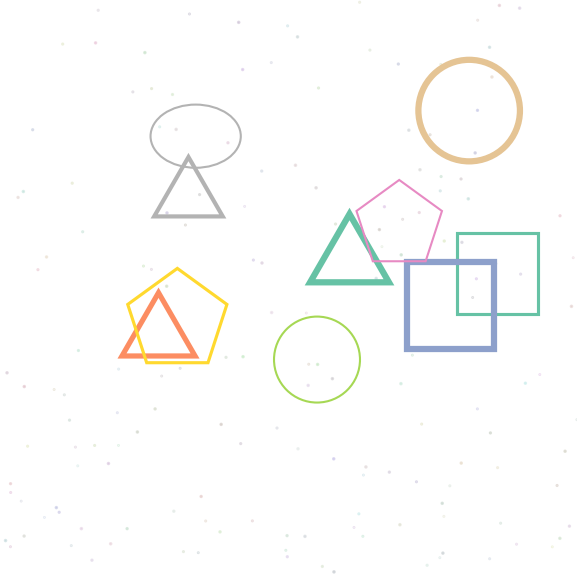[{"shape": "triangle", "thickness": 3, "radius": 0.39, "center": [0.605, 0.55]}, {"shape": "square", "thickness": 1.5, "radius": 0.35, "center": [0.862, 0.526]}, {"shape": "triangle", "thickness": 2.5, "radius": 0.37, "center": [0.275, 0.419]}, {"shape": "square", "thickness": 3, "radius": 0.38, "center": [0.78, 0.47]}, {"shape": "pentagon", "thickness": 1, "radius": 0.39, "center": [0.691, 0.61]}, {"shape": "circle", "thickness": 1, "radius": 0.37, "center": [0.549, 0.377]}, {"shape": "pentagon", "thickness": 1.5, "radius": 0.45, "center": [0.307, 0.444]}, {"shape": "circle", "thickness": 3, "radius": 0.44, "center": [0.812, 0.808]}, {"shape": "oval", "thickness": 1, "radius": 0.39, "center": [0.339, 0.763]}, {"shape": "triangle", "thickness": 2, "radius": 0.34, "center": [0.326, 0.659]}]